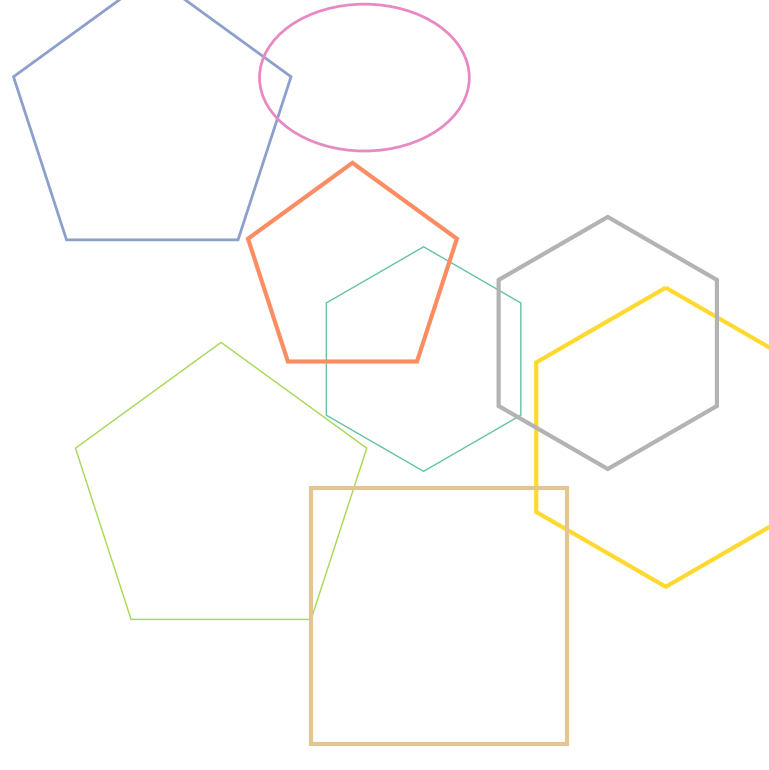[{"shape": "hexagon", "thickness": 0.5, "radius": 0.73, "center": [0.55, 0.534]}, {"shape": "pentagon", "thickness": 1.5, "radius": 0.71, "center": [0.458, 0.646]}, {"shape": "pentagon", "thickness": 1, "radius": 0.95, "center": [0.198, 0.842]}, {"shape": "oval", "thickness": 1, "radius": 0.68, "center": [0.473, 0.899]}, {"shape": "pentagon", "thickness": 0.5, "radius": 0.99, "center": [0.287, 0.356]}, {"shape": "hexagon", "thickness": 1.5, "radius": 0.97, "center": [0.865, 0.432]}, {"shape": "square", "thickness": 1.5, "radius": 0.83, "center": [0.57, 0.2]}, {"shape": "hexagon", "thickness": 1.5, "radius": 0.82, "center": [0.789, 0.555]}]